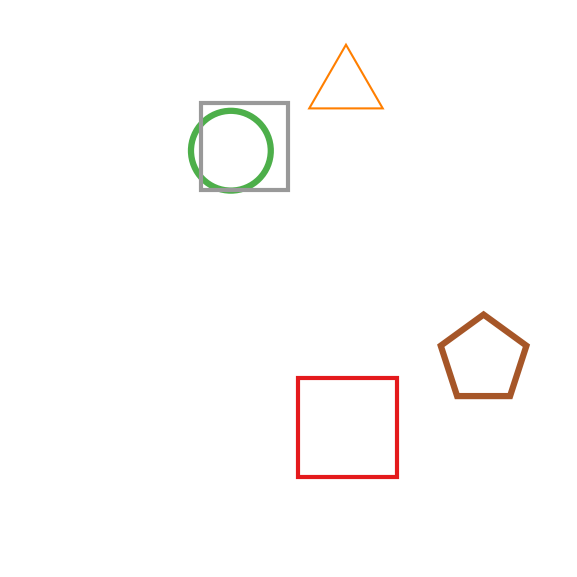[{"shape": "square", "thickness": 2, "radius": 0.43, "center": [0.601, 0.258]}, {"shape": "circle", "thickness": 3, "radius": 0.35, "center": [0.4, 0.738]}, {"shape": "triangle", "thickness": 1, "radius": 0.37, "center": [0.599, 0.848]}, {"shape": "pentagon", "thickness": 3, "radius": 0.39, "center": [0.837, 0.376]}, {"shape": "square", "thickness": 2, "radius": 0.37, "center": [0.424, 0.745]}]